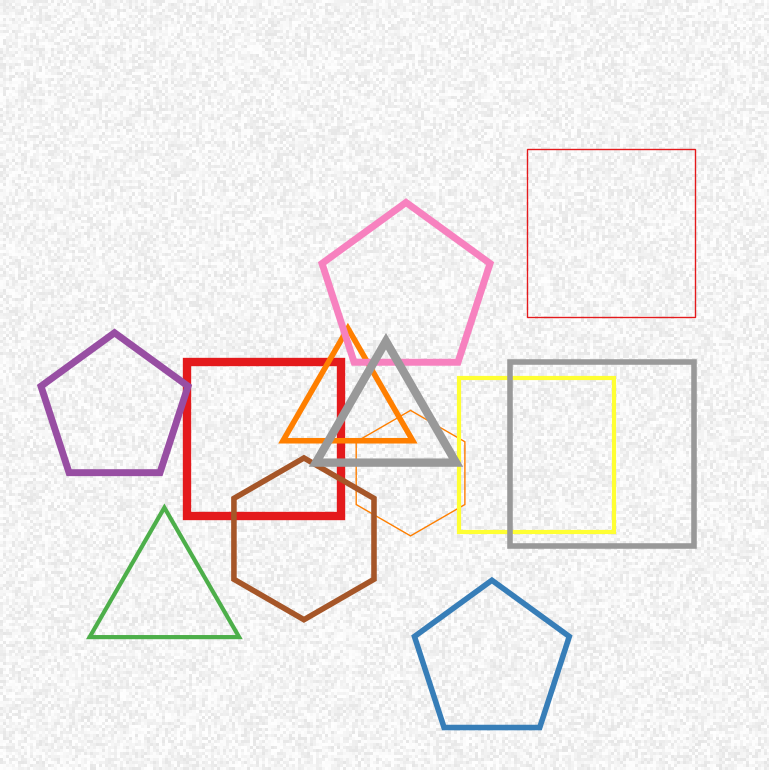[{"shape": "square", "thickness": 3, "radius": 0.5, "center": [0.343, 0.43]}, {"shape": "square", "thickness": 0.5, "radius": 0.55, "center": [0.794, 0.698]}, {"shape": "pentagon", "thickness": 2, "radius": 0.53, "center": [0.639, 0.141]}, {"shape": "triangle", "thickness": 1.5, "radius": 0.56, "center": [0.213, 0.229]}, {"shape": "pentagon", "thickness": 2.5, "radius": 0.5, "center": [0.149, 0.467]}, {"shape": "hexagon", "thickness": 0.5, "radius": 0.41, "center": [0.533, 0.386]}, {"shape": "triangle", "thickness": 2, "radius": 0.49, "center": [0.452, 0.476]}, {"shape": "square", "thickness": 1.5, "radius": 0.5, "center": [0.696, 0.409]}, {"shape": "hexagon", "thickness": 2, "radius": 0.53, "center": [0.395, 0.3]}, {"shape": "pentagon", "thickness": 2.5, "radius": 0.57, "center": [0.527, 0.622]}, {"shape": "triangle", "thickness": 3, "radius": 0.53, "center": [0.501, 0.452]}, {"shape": "square", "thickness": 2, "radius": 0.6, "center": [0.781, 0.411]}]